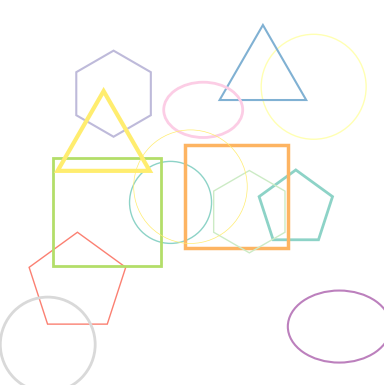[{"shape": "circle", "thickness": 1, "radius": 0.53, "center": [0.443, 0.474]}, {"shape": "pentagon", "thickness": 2, "radius": 0.5, "center": [0.768, 0.458]}, {"shape": "circle", "thickness": 1, "radius": 0.68, "center": [0.815, 0.775]}, {"shape": "hexagon", "thickness": 1.5, "radius": 0.56, "center": [0.295, 0.757]}, {"shape": "pentagon", "thickness": 1, "radius": 0.66, "center": [0.201, 0.265]}, {"shape": "triangle", "thickness": 1.5, "radius": 0.65, "center": [0.683, 0.805]}, {"shape": "square", "thickness": 2.5, "radius": 0.67, "center": [0.615, 0.49]}, {"shape": "square", "thickness": 2, "radius": 0.7, "center": [0.277, 0.45]}, {"shape": "oval", "thickness": 2, "radius": 0.51, "center": [0.528, 0.715]}, {"shape": "circle", "thickness": 2, "radius": 0.62, "center": [0.124, 0.105]}, {"shape": "oval", "thickness": 1.5, "radius": 0.67, "center": [0.881, 0.152]}, {"shape": "hexagon", "thickness": 1, "radius": 0.53, "center": [0.648, 0.45]}, {"shape": "triangle", "thickness": 3, "radius": 0.69, "center": [0.269, 0.625]}, {"shape": "circle", "thickness": 0.5, "radius": 0.74, "center": [0.495, 0.515]}]